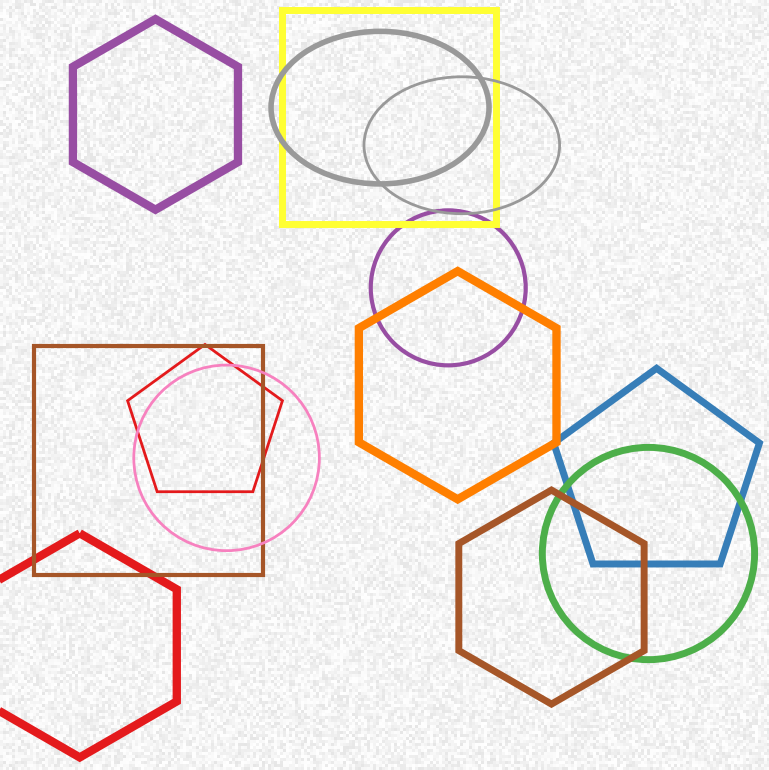[{"shape": "hexagon", "thickness": 3, "radius": 0.73, "center": [0.104, 0.162]}, {"shape": "pentagon", "thickness": 1, "radius": 0.53, "center": [0.266, 0.447]}, {"shape": "pentagon", "thickness": 2.5, "radius": 0.7, "center": [0.853, 0.381]}, {"shape": "circle", "thickness": 2.5, "radius": 0.69, "center": [0.842, 0.281]}, {"shape": "circle", "thickness": 1.5, "radius": 0.5, "center": [0.582, 0.626]}, {"shape": "hexagon", "thickness": 3, "radius": 0.62, "center": [0.202, 0.851]}, {"shape": "hexagon", "thickness": 3, "radius": 0.74, "center": [0.594, 0.5]}, {"shape": "square", "thickness": 2.5, "radius": 0.7, "center": [0.505, 0.848]}, {"shape": "hexagon", "thickness": 2.5, "radius": 0.69, "center": [0.716, 0.225]}, {"shape": "square", "thickness": 1.5, "radius": 0.74, "center": [0.193, 0.402]}, {"shape": "circle", "thickness": 1, "radius": 0.6, "center": [0.294, 0.405]}, {"shape": "oval", "thickness": 1, "radius": 0.64, "center": [0.6, 0.811]}, {"shape": "oval", "thickness": 2, "radius": 0.71, "center": [0.494, 0.86]}]